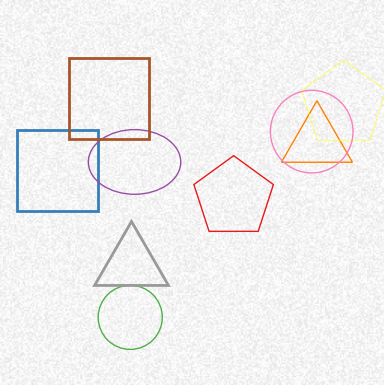[{"shape": "pentagon", "thickness": 1, "radius": 0.54, "center": [0.607, 0.487]}, {"shape": "square", "thickness": 2, "radius": 0.53, "center": [0.149, 0.556]}, {"shape": "circle", "thickness": 1, "radius": 0.42, "center": [0.338, 0.176]}, {"shape": "oval", "thickness": 1, "radius": 0.6, "center": [0.349, 0.579]}, {"shape": "triangle", "thickness": 1, "radius": 0.53, "center": [0.823, 0.632]}, {"shape": "pentagon", "thickness": 0.5, "radius": 0.58, "center": [0.893, 0.729]}, {"shape": "square", "thickness": 2, "radius": 0.52, "center": [0.283, 0.745]}, {"shape": "circle", "thickness": 1, "radius": 0.54, "center": [0.81, 0.658]}, {"shape": "triangle", "thickness": 2, "radius": 0.55, "center": [0.342, 0.314]}]